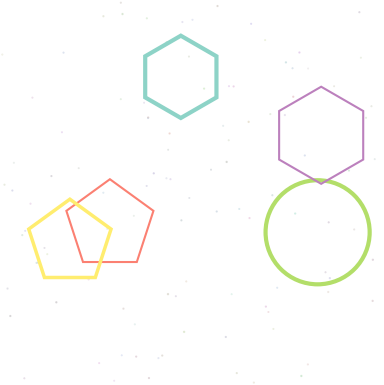[{"shape": "hexagon", "thickness": 3, "radius": 0.53, "center": [0.47, 0.8]}, {"shape": "pentagon", "thickness": 1.5, "radius": 0.59, "center": [0.285, 0.416]}, {"shape": "circle", "thickness": 3, "radius": 0.68, "center": [0.825, 0.397]}, {"shape": "hexagon", "thickness": 1.5, "radius": 0.63, "center": [0.834, 0.649]}, {"shape": "pentagon", "thickness": 2.5, "radius": 0.56, "center": [0.182, 0.37]}]